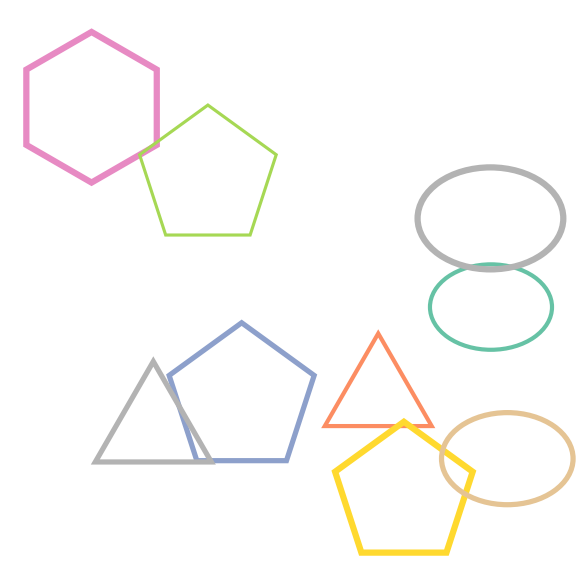[{"shape": "oval", "thickness": 2, "radius": 0.53, "center": [0.85, 0.467]}, {"shape": "triangle", "thickness": 2, "radius": 0.53, "center": [0.655, 0.315]}, {"shape": "pentagon", "thickness": 2.5, "radius": 0.66, "center": [0.418, 0.308]}, {"shape": "hexagon", "thickness": 3, "radius": 0.65, "center": [0.159, 0.813]}, {"shape": "pentagon", "thickness": 1.5, "radius": 0.62, "center": [0.36, 0.693]}, {"shape": "pentagon", "thickness": 3, "radius": 0.63, "center": [0.699, 0.144]}, {"shape": "oval", "thickness": 2.5, "radius": 0.57, "center": [0.878, 0.205]}, {"shape": "oval", "thickness": 3, "radius": 0.63, "center": [0.849, 0.621]}, {"shape": "triangle", "thickness": 2.5, "radius": 0.58, "center": [0.265, 0.257]}]